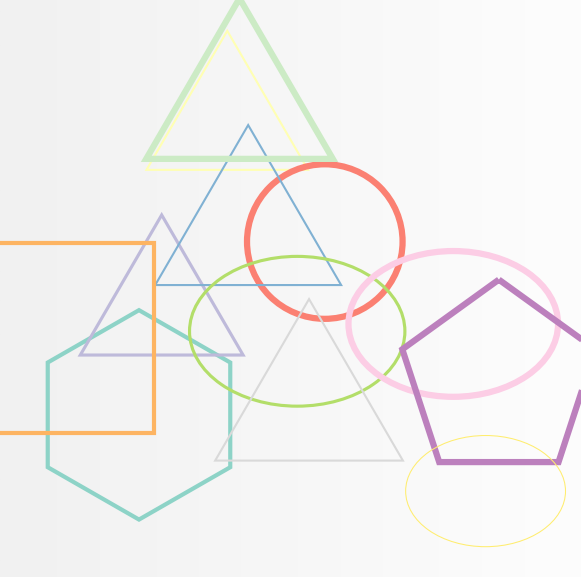[{"shape": "hexagon", "thickness": 2, "radius": 0.91, "center": [0.239, 0.281]}, {"shape": "triangle", "thickness": 1, "radius": 0.8, "center": [0.391, 0.785]}, {"shape": "triangle", "thickness": 1.5, "radius": 0.81, "center": [0.278, 0.465]}, {"shape": "circle", "thickness": 3, "radius": 0.67, "center": [0.559, 0.581]}, {"shape": "triangle", "thickness": 1, "radius": 0.92, "center": [0.427, 0.598]}, {"shape": "square", "thickness": 2, "radius": 0.82, "center": [0.1, 0.414]}, {"shape": "oval", "thickness": 1.5, "radius": 0.93, "center": [0.511, 0.425]}, {"shape": "oval", "thickness": 3, "radius": 0.9, "center": [0.78, 0.438]}, {"shape": "triangle", "thickness": 1, "radius": 0.93, "center": [0.532, 0.295]}, {"shape": "pentagon", "thickness": 3, "radius": 0.87, "center": [0.858, 0.34]}, {"shape": "triangle", "thickness": 3, "radius": 0.93, "center": [0.412, 0.817]}, {"shape": "oval", "thickness": 0.5, "radius": 0.69, "center": [0.835, 0.149]}]